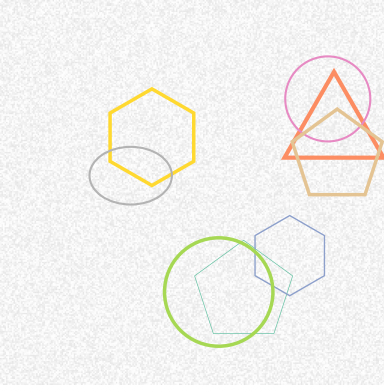[{"shape": "pentagon", "thickness": 0.5, "radius": 0.67, "center": [0.633, 0.242]}, {"shape": "triangle", "thickness": 3, "radius": 0.74, "center": [0.868, 0.665]}, {"shape": "hexagon", "thickness": 1, "radius": 0.52, "center": [0.753, 0.336]}, {"shape": "circle", "thickness": 1.5, "radius": 0.55, "center": [0.851, 0.743]}, {"shape": "circle", "thickness": 2.5, "radius": 0.7, "center": [0.568, 0.242]}, {"shape": "hexagon", "thickness": 2.5, "radius": 0.63, "center": [0.395, 0.644]}, {"shape": "pentagon", "thickness": 2.5, "radius": 0.61, "center": [0.876, 0.594]}, {"shape": "oval", "thickness": 1.5, "radius": 0.53, "center": [0.339, 0.544]}]